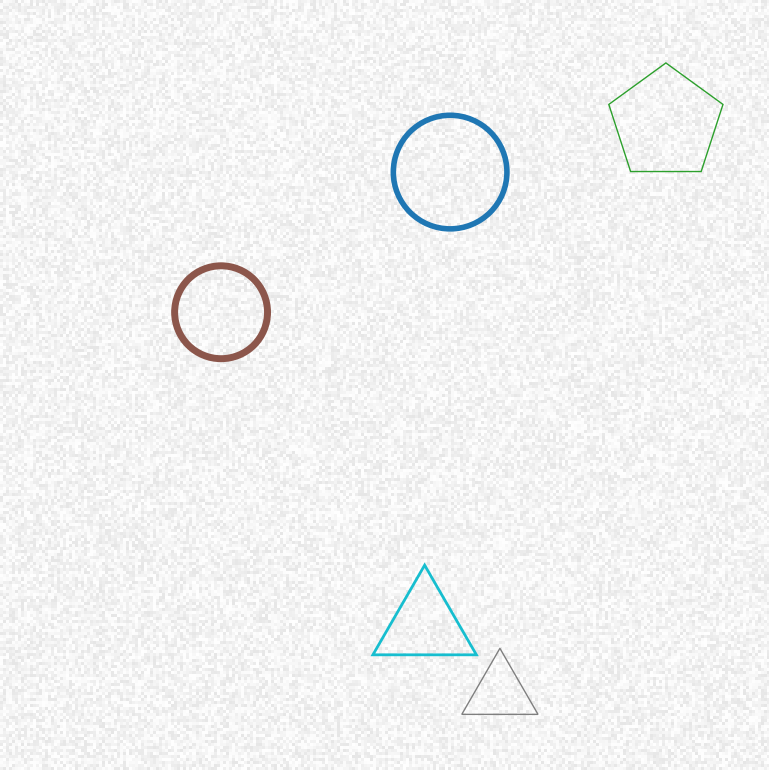[{"shape": "circle", "thickness": 2, "radius": 0.37, "center": [0.585, 0.777]}, {"shape": "pentagon", "thickness": 0.5, "radius": 0.39, "center": [0.865, 0.84]}, {"shape": "circle", "thickness": 2.5, "radius": 0.3, "center": [0.287, 0.594]}, {"shape": "triangle", "thickness": 0.5, "radius": 0.29, "center": [0.649, 0.101]}, {"shape": "triangle", "thickness": 1, "radius": 0.39, "center": [0.551, 0.188]}]